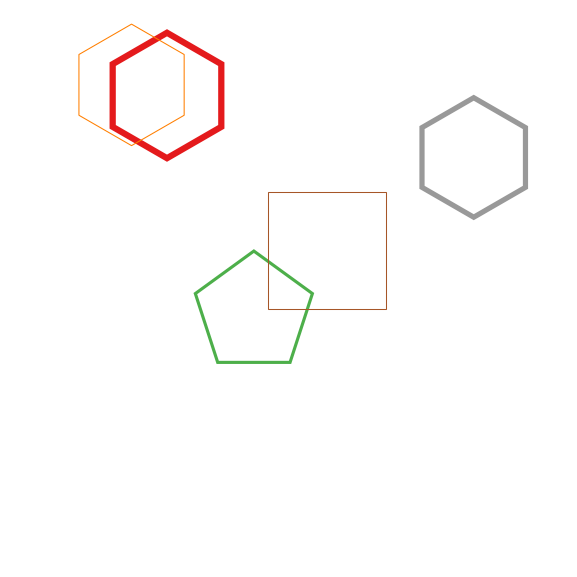[{"shape": "hexagon", "thickness": 3, "radius": 0.54, "center": [0.289, 0.834]}, {"shape": "pentagon", "thickness": 1.5, "radius": 0.53, "center": [0.44, 0.458]}, {"shape": "hexagon", "thickness": 0.5, "radius": 0.53, "center": [0.228, 0.852]}, {"shape": "square", "thickness": 0.5, "radius": 0.51, "center": [0.566, 0.565]}, {"shape": "hexagon", "thickness": 2.5, "radius": 0.52, "center": [0.82, 0.726]}]